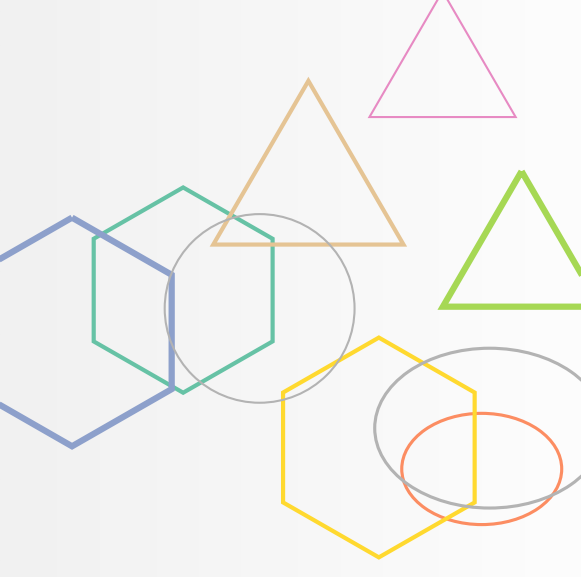[{"shape": "hexagon", "thickness": 2, "radius": 0.89, "center": [0.315, 0.497]}, {"shape": "oval", "thickness": 1.5, "radius": 0.69, "center": [0.829, 0.187]}, {"shape": "hexagon", "thickness": 3, "radius": 0.99, "center": [0.124, 0.424]}, {"shape": "triangle", "thickness": 1, "radius": 0.73, "center": [0.761, 0.869]}, {"shape": "triangle", "thickness": 3, "radius": 0.78, "center": [0.897, 0.546]}, {"shape": "hexagon", "thickness": 2, "radius": 0.95, "center": [0.652, 0.224]}, {"shape": "triangle", "thickness": 2, "radius": 0.94, "center": [0.531, 0.67]}, {"shape": "circle", "thickness": 1, "radius": 0.82, "center": [0.447, 0.465]}, {"shape": "oval", "thickness": 1.5, "radius": 0.99, "center": [0.842, 0.258]}]